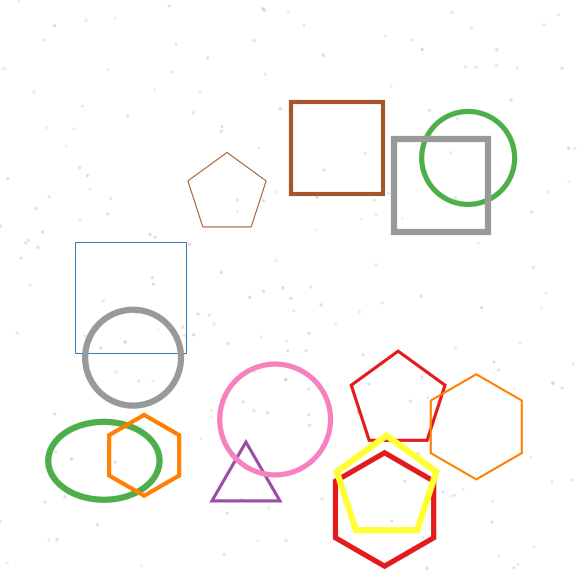[{"shape": "hexagon", "thickness": 2.5, "radius": 0.49, "center": [0.666, 0.117]}, {"shape": "pentagon", "thickness": 1.5, "radius": 0.43, "center": [0.689, 0.306]}, {"shape": "square", "thickness": 0.5, "radius": 0.48, "center": [0.226, 0.484]}, {"shape": "oval", "thickness": 3, "radius": 0.48, "center": [0.18, 0.201]}, {"shape": "circle", "thickness": 2.5, "radius": 0.4, "center": [0.811, 0.726]}, {"shape": "triangle", "thickness": 1.5, "radius": 0.34, "center": [0.426, 0.166]}, {"shape": "hexagon", "thickness": 1, "radius": 0.45, "center": [0.825, 0.26]}, {"shape": "hexagon", "thickness": 2, "radius": 0.35, "center": [0.25, 0.211]}, {"shape": "pentagon", "thickness": 3, "radius": 0.45, "center": [0.669, 0.154]}, {"shape": "square", "thickness": 2, "radius": 0.4, "center": [0.584, 0.742]}, {"shape": "pentagon", "thickness": 0.5, "radius": 0.36, "center": [0.393, 0.664]}, {"shape": "circle", "thickness": 2.5, "radius": 0.48, "center": [0.476, 0.273]}, {"shape": "circle", "thickness": 3, "radius": 0.42, "center": [0.23, 0.38]}, {"shape": "square", "thickness": 3, "radius": 0.4, "center": [0.764, 0.678]}]